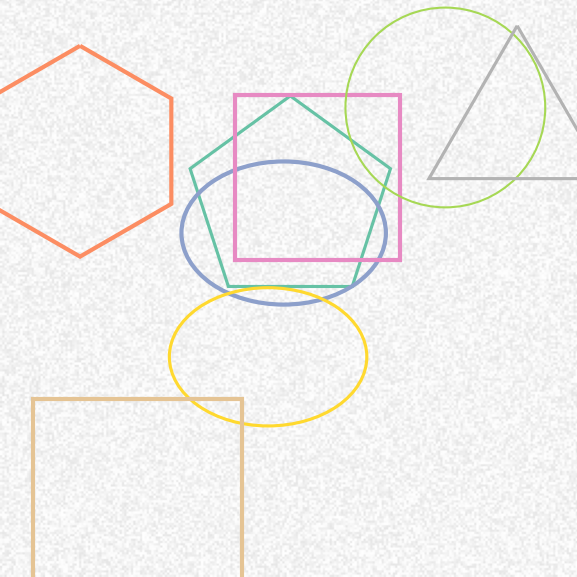[{"shape": "pentagon", "thickness": 1.5, "radius": 0.91, "center": [0.503, 0.651]}, {"shape": "hexagon", "thickness": 2, "radius": 0.91, "center": [0.139, 0.737]}, {"shape": "oval", "thickness": 2, "radius": 0.89, "center": [0.491, 0.596]}, {"shape": "square", "thickness": 2, "radius": 0.71, "center": [0.549, 0.692]}, {"shape": "circle", "thickness": 1, "radius": 0.86, "center": [0.771, 0.813]}, {"shape": "oval", "thickness": 1.5, "radius": 0.85, "center": [0.464, 0.381]}, {"shape": "square", "thickness": 2, "radius": 0.91, "center": [0.238, 0.127]}, {"shape": "triangle", "thickness": 1.5, "radius": 0.88, "center": [0.896, 0.778]}]